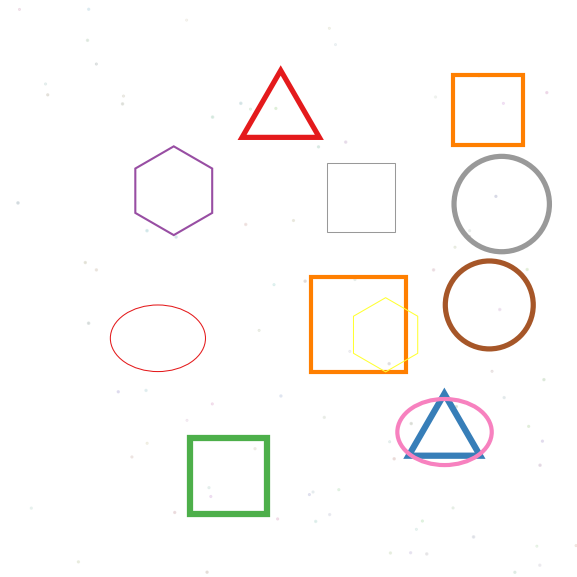[{"shape": "oval", "thickness": 0.5, "radius": 0.41, "center": [0.273, 0.413]}, {"shape": "triangle", "thickness": 2.5, "radius": 0.39, "center": [0.486, 0.8]}, {"shape": "triangle", "thickness": 3, "radius": 0.36, "center": [0.769, 0.246]}, {"shape": "square", "thickness": 3, "radius": 0.33, "center": [0.396, 0.174]}, {"shape": "hexagon", "thickness": 1, "radius": 0.38, "center": [0.301, 0.669]}, {"shape": "square", "thickness": 2, "radius": 0.41, "center": [0.621, 0.438]}, {"shape": "square", "thickness": 2, "radius": 0.3, "center": [0.845, 0.809]}, {"shape": "hexagon", "thickness": 0.5, "radius": 0.32, "center": [0.668, 0.419]}, {"shape": "circle", "thickness": 2.5, "radius": 0.38, "center": [0.847, 0.471]}, {"shape": "oval", "thickness": 2, "radius": 0.41, "center": [0.77, 0.251]}, {"shape": "circle", "thickness": 2.5, "radius": 0.41, "center": [0.869, 0.646]}, {"shape": "square", "thickness": 0.5, "radius": 0.3, "center": [0.625, 0.657]}]